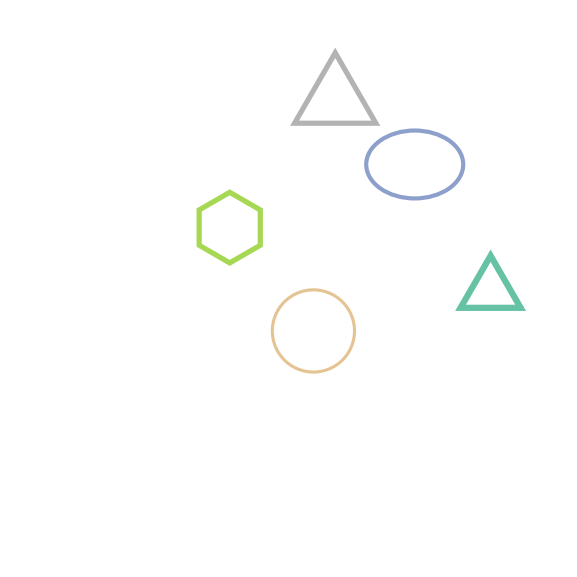[{"shape": "triangle", "thickness": 3, "radius": 0.3, "center": [0.85, 0.496]}, {"shape": "oval", "thickness": 2, "radius": 0.42, "center": [0.718, 0.714]}, {"shape": "hexagon", "thickness": 2.5, "radius": 0.31, "center": [0.398, 0.605]}, {"shape": "circle", "thickness": 1.5, "radius": 0.36, "center": [0.543, 0.426]}, {"shape": "triangle", "thickness": 2.5, "radius": 0.41, "center": [0.58, 0.826]}]